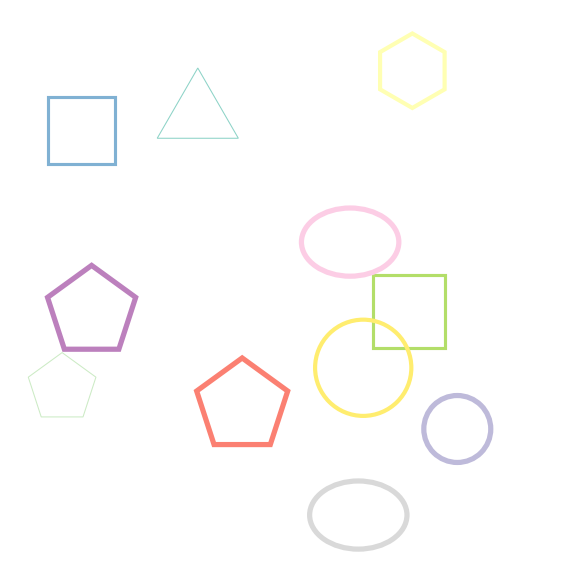[{"shape": "triangle", "thickness": 0.5, "radius": 0.41, "center": [0.342, 0.8]}, {"shape": "hexagon", "thickness": 2, "radius": 0.32, "center": [0.714, 0.877]}, {"shape": "circle", "thickness": 2.5, "radius": 0.29, "center": [0.792, 0.256]}, {"shape": "pentagon", "thickness": 2.5, "radius": 0.41, "center": [0.419, 0.296]}, {"shape": "square", "thickness": 1.5, "radius": 0.29, "center": [0.141, 0.773]}, {"shape": "square", "thickness": 1.5, "radius": 0.32, "center": [0.708, 0.46]}, {"shape": "oval", "thickness": 2.5, "radius": 0.42, "center": [0.606, 0.58]}, {"shape": "oval", "thickness": 2.5, "radius": 0.42, "center": [0.62, 0.107]}, {"shape": "pentagon", "thickness": 2.5, "radius": 0.4, "center": [0.159, 0.459]}, {"shape": "pentagon", "thickness": 0.5, "radius": 0.31, "center": [0.108, 0.327]}, {"shape": "circle", "thickness": 2, "radius": 0.42, "center": [0.629, 0.362]}]